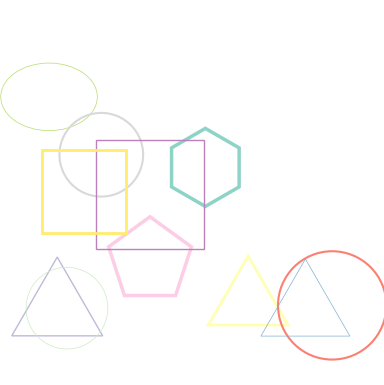[{"shape": "hexagon", "thickness": 2.5, "radius": 0.51, "center": [0.533, 0.565]}, {"shape": "triangle", "thickness": 2, "radius": 0.6, "center": [0.645, 0.215]}, {"shape": "triangle", "thickness": 1, "radius": 0.68, "center": [0.149, 0.196]}, {"shape": "circle", "thickness": 1.5, "radius": 0.7, "center": [0.863, 0.207]}, {"shape": "triangle", "thickness": 0.5, "radius": 0.67, "center": [0.793, 0.194]}, {"shape": "oval", "thickness": 0.5, "radius": 0.63, "center": [0.127, 0.748]}, {"shape": "pentagon", "thickness": 2.5, "radius": 0.57, "center": [0.39, 0.324]}, {"shape": "circle", "thickness": 1.5, "radius": 0.54, "center": [0.263, 0.598]}, {"shape": "square", "thickness": 1, "radius": 0.7, "center": [0.39, 0.495]}, {"shape": "circle", "thickness": 0.5, "radius": 0.53, "center": [0.174, 0.2]}, {"shape": "square", "thickness": 2, "radius": 0.54, "center": [0.219, 0.503]}]